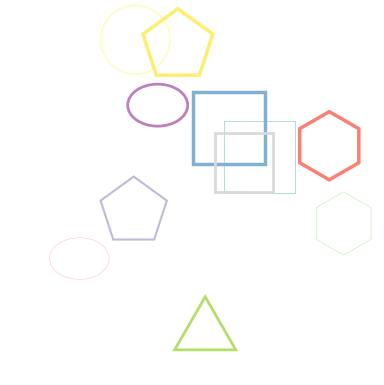[{"shape": "square", "thickness": 0.5, "radius": 0.47, "center": [0.674, 0.592]}, {"shape": "circle", "thickness": 1, "radius": 0.45, "center": [0.351, 0.897]}, {"shape": "pentagon", "thickness": 1.5, "radius": 0.45, "center": [0.347, 0.451]}, {"shape": "hexagon", "thickness": 2.5, "radius": 0.44, "center": [0.855, 0.621]}, {"shape": "square", "thickness": 2.5, "radius": 0.47, "center": [0.595, 0.667]}, {"shape": "triangle", "thickness": 2, "radius": 0.46, "center": [0.533, 0.137]}, {"shape": "oval", "thickness": 0.5, "radius": 0.39, "center": [0.206, 0.328]}, {"shape": "square", "thickness": 2, "radius": 0.38, "center": [0.633, 0.578]}, {"shape": "oval", "thickness": 2, "radius": 0.39, "center": [0.41, 0.727]}, {"shape": "hexagon", "thickness": 0.5, "radius": 0.41, "center": [0.893, 0.42]}, {"shape": "pentagon", "thickness": 2.5, "radius": 0.48, "center": [0.462, 0.882]}]